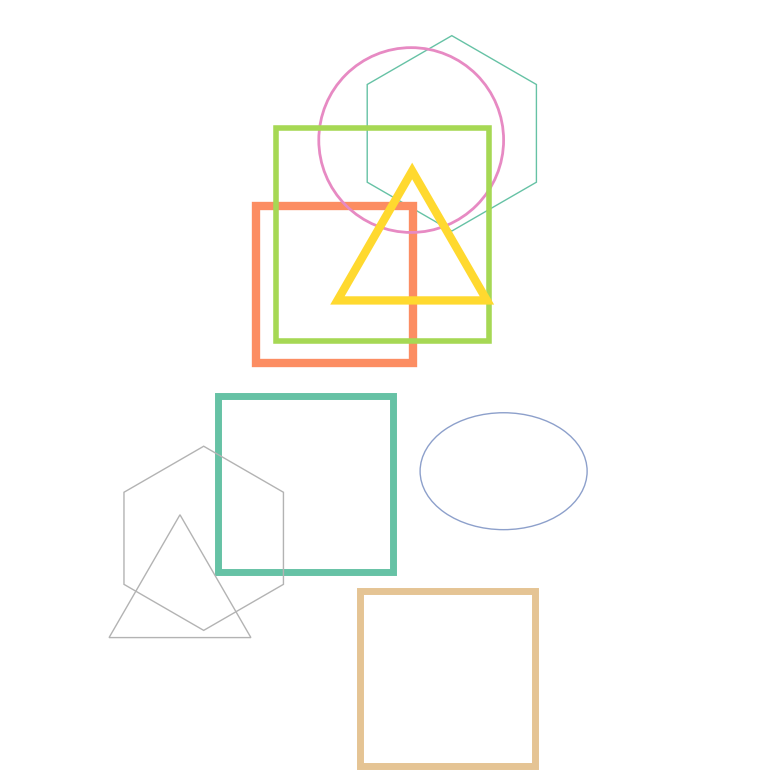[{"shape": "hexagon", "thickness": 0.5, "radius": 0.63, "center": [0.587, 0.827]}, {"shape": "square", "thickness": 2.5, "radius": 0.57, "center": [0.397, 0.371]}, {"shape": "square", "thickness": 3, "radius": 0.51, "center": [0.434, 0.631]}, {"shape": "oval", "thickness": 0.5, "radius": 0.54, "center": [0.654, 0.388]}, {"shape": "circle", "thickness": 1, "radius": 0.6, "center": [0.534, 0.818]}, {"shape": "square", "thickness": 2, "radius": 0.69, "center": [0.497, 0.695]}, {"shape": "triangle", "thickness": 3, "radius": 0.56, "center": [0.535, 0.666]}, {"shape": "square", "thickness": 2.5, "radius": 0.57, "center": [0.581, 0.119]}, {"shape": "hexagon", "thickness": 0.5, "radius": 0.6, "center": [0.265, 0.301]}, {"shape": "triangle", "thickness": 0.5, "radius": 0.53, "center": [0.234, 0.225]}]